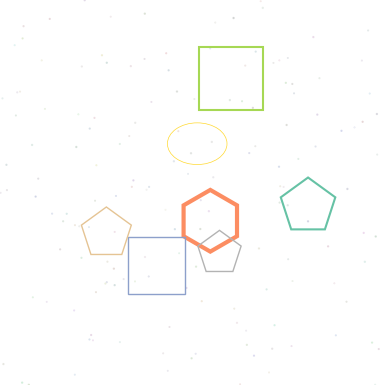[{"shape": "pentagon", "thickness": 1.5, "radius": 0.37, "center": [0.8, 0.464]}, {"shape": "hexagon", "thickness": 3, "radius": 0.4, "center": [0.546, 0.427]}, {"shape": "square", "thickness": 1, "radius": 0.37, "center": [0.406, 0.31]}, {"shape": "square", "thickness": 1.5, "radius": 0.41, "center": [0.6, 0.795]}, {"shape": "oval", "thickness": 0.5, "radius": 0.39, "center": [0.512, 0.627]}, {"shape": "pentagon", "thickness": 1, "radius": 0.34, "center": [0.276, 0.394]}, {"shape": "pentagon", "thickness": 1, "radius": 0.3, "center": [0.57, 0.343]}]